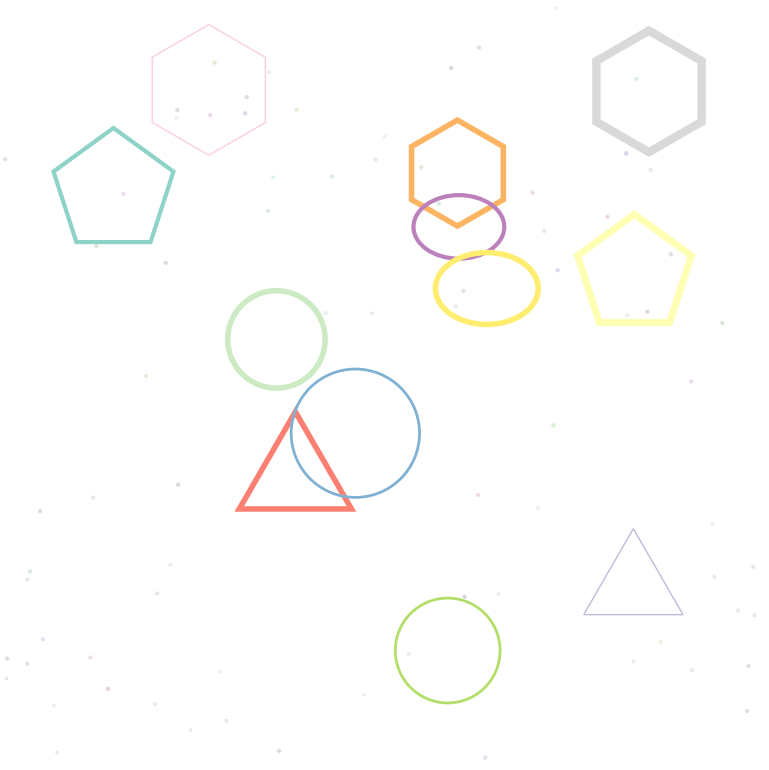[{"shape": "pentagon", "thickness": 1.5, "radius": 0.41, "center": [0.147, 0.752]}, {"shape": "pentagon", "thickness": 2.5, "radius": 0.39, "center": [0.824, 0.644]}, {"shape": "triangle", "thickness": 0.5, "radius": 0.37, "center": [0.823, 0.239]}, {"shape": "triangle", "thickness": 2, "radius": 0.42, "center": [0.384, 0.381]}, {"shape": "circle", "thickness": 1, "radius": 0.42, "center": [0.462, 0.437]}, {"shape": "hexagon", "thickness": 2, "radius": 0.34, "center": [0.594, 0.775]}, {"shape": "circle", "thickness": 1, "radius": 0.34, "center": [0.581, 0.155]}, {"shape": "hexagon", "thickness": 0.5, "radius": 0.42, "center": [0.271, 0.883]}, {"shape": "hexagon", "thickness": 3, "radius": 0.39, "center": [0.843, 0.881]}, {"shape": "oval", "thickness": 1.5, "radius": 0.29, "center": [0.596, 0.705]}, {"shape": "circle", "thickness": 2, "radius": 0.32, "center": [0.359, 0.559]}, {"shape": "oval", "thickness": 2, "radius": 0.33, "center": [0.632, 0.625]}]